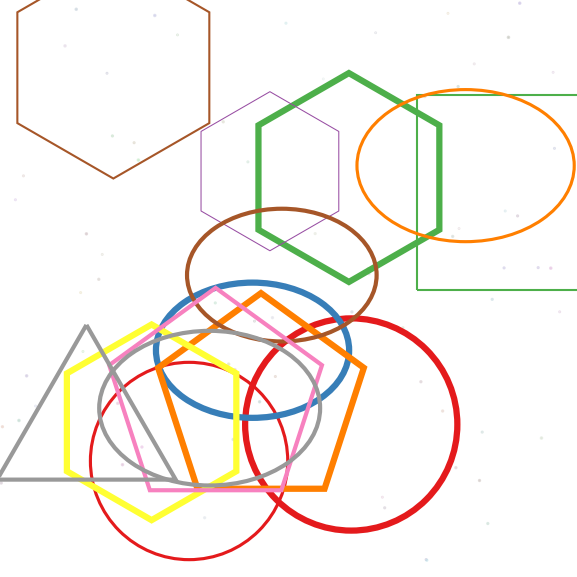[{"shape": "circle", "thickness": 1.5, "radius": 0.85, "center": [0.327, 0.201]}, {"shape": "circle", "thickness": 3, "radius": 0.92, "center": [0.608, 0.264]}, {"shape": "oval", "thickness": 3, "radius": 0.84, "center": [0.437, 0.393]}, {"shape": "hexagon", "thickness": 3, "radius": 0.9, "center": [0.604, 0.692]}, {"shape": "square", "thickness": 1, "radius": 0.85, "center": [0.89, 0.666]}, {"shape": "hexagon", "thickness": 0.5, "radius": 0.69, "center": [0.467, 0.703]}, {"shape": "pentagon", "thickness": 3, "radius": 0.94, "center": [0.452, 0.304]}, {"shape": "oval", "thickness": 1.5, "radius": 0.94, "center": [0.806, 0.712]}, {"shape": "hexagon", "thickness": 3, "radius": 0.85, "center": [0.263, 0.268]}, {"shape": "oval", "thickness": 2, "radius": 0.82, "center": [0.488, 0.523]}, {"shape": "hexagon", "thickness": 1, "radius": 0.96, "center": [0.196, 0.882]}, {"shape": "pentagon", "thickness": 2, "radius": 0.97, "center": [0.373, 0.307]}, {"shape": "oval", "thickness": 2, "radius": 0.96, "center": [0.363, 0.292]}, {"shape": "triangle", "thickness": 2, "radius": 0.89, "center": [0.15, 0.258]}]